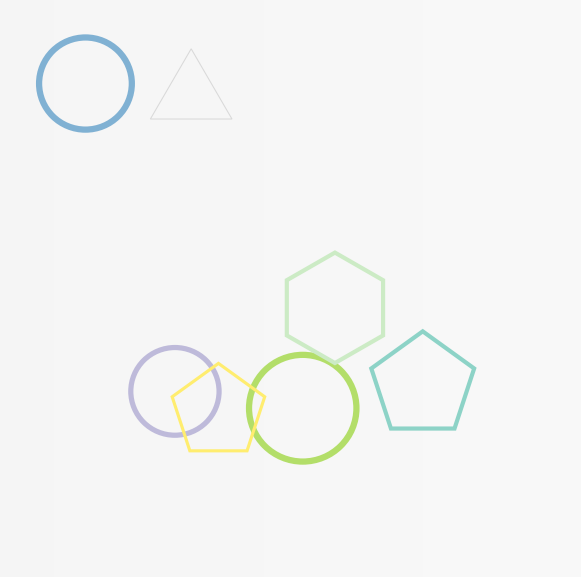[{"shape": "pentagon", "thickness": 2, "radius": 0.47, "center": [0.727, 0.332]}, {"shape": "circle", "thickness": 2.5, "radius": 0.38, "center": [0.301, 0.321]}, {"shape": "circle", "thickness": 3, "radius": 0.4, "center": [0.147, 0.854]}, {"shape": "circle", "thickness": 3, "radius": 0.46, "center": [0.521, 0.292]}, {"shape": "triangle", "thickness": 0.5, "radius": 0.41, "center": [0.329, 0.834]}, {"shape": "hexagon", "thickness": 2, "radius": 0.48, "center": [0.576, 0.466]}, {"shape": "pentagon", "thickness": 1.5, "radius": 0.42, "center": [0.376, 0.286]}]